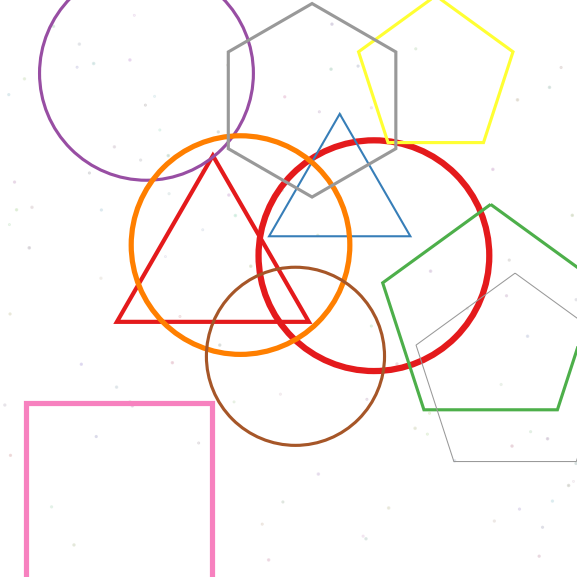[{"shape": "circle", "thickness": 3, "radius": 1.0, "center": [0.647, 0.556]}, {"shape": "triangle", "thickness": 2, "radius": 0.96, "center": [0.369, 0.538]}, {"shape": "triangle", "thickness": 1, "radius": 0.71, "center": [0.588, 0.661]}, {"shape": "pentagon", "thickness": 1.5, "radius": 0.98, "center": [0.85, 0.449]}, {"shape": "circle", "thickness": 1.5, "radius": 0.93, "center": [0.254, 0.872]}, {"shape": "circle", "thickness": 2.5, "radius": 0.95, "center": [0.416, 0.575]}, {"shape": "pentagon", "thickness": 1.5, "radius": 0.7, "center": [0.755, 0.866]}, {"shape": "circle", "thickness": 1.5, "radius": 0.77, "center": [0.512, 0.382]}, {"shape": "square", "thickness": 2.5, "radius": 0.8, "center": [0.206, 0.14]}, {"shape": "hexagon", "thickness": 1.5, "radius": 0.84, "center": [0.54, 0.825]}, {"shape": "pentagon", "thickness": 0.5, "radius": 0.9, "center": [0.892, 0.346]}]